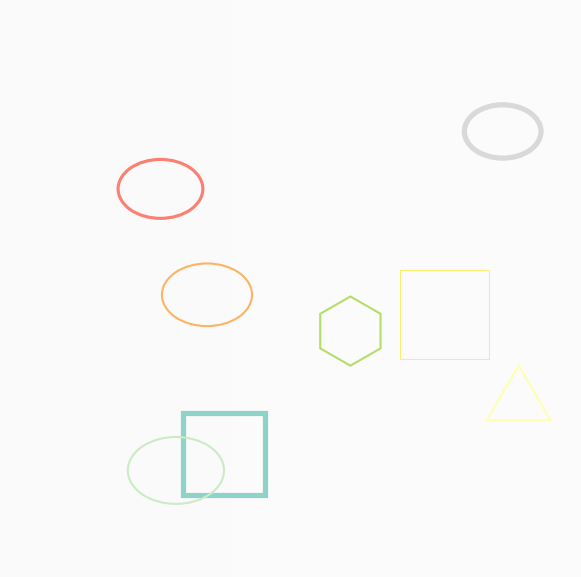[{"shape": "square", "thickness": 2.5, "radius": 0.36, "center": [0.385, 0.213]}, {"shape": "triangle", "thickness": 1, "radius": 0.32, "center": [0.892, 0.303]}, {"shape": "oval", "thickness": 1.5, "radius": 0.36, "center": [0.276, 0.672]}, {"shape": "oval", "thickness": 1, "radius": 0.39, "center": [0.356, 0.489]}, {"shape": "hexagon", "thickness": 1, "radius": 0.3, "center": [0.603, 0.426]}, {"shape": "oval", "thickness": 2.5, "radius": 0.33, "center": [0.865, 0.772]}, {"shape": "oval", "thickness": 1, "radius": 0.41, "center": [0.303, 0.185]}, {"shape": "square", "thickness": 0.5, "radius": 0.38, "center": [0.765, 0.454]}]